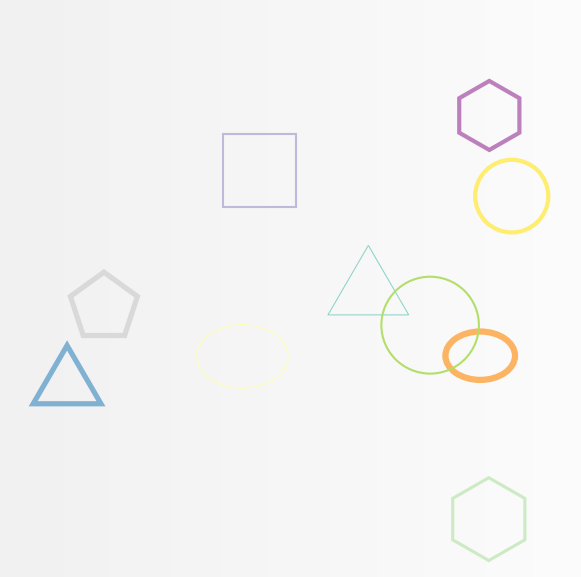[{"shape": "triangle", "thickness": 0.5, "radius": 0.4, "center": [0.634, 0.494]}, {"shape": "oval", "thickness": 0.5, "radius": 0.39, "center": [0.417, 0.382]}, {"shape": "square", "thickness": 1, "radius": 0.32, "center": [0.446, 0.704]}, {"shape": "triangle", "thickness": 2.5, "radius": 0.34, "center": [0.115, 0.334]}, {"shape": "oval", "thickness": 3, "radius": 0.3, "center": [0.826, 0.383]}, {"shape": "circle", "thickness": 1, "radius": 0.42, "center": [0.74, 0.436]}, {"shape": "pentagon", "thickness": 2.5, "radius": 0.3, "center": [0.179, 0.467]}, {"shape": "hexagon", "thickness": 2, "radius": 0.3, "center": [0.842, 0.799]}, {"shape": "hexagon", "thickness": 1.5, "radius": 0.36, "center": [0.841, 0.1]}, {"shape": "circle", "thickness": 2, "radius": 0.31, "center": [0.88, 0.66]}]